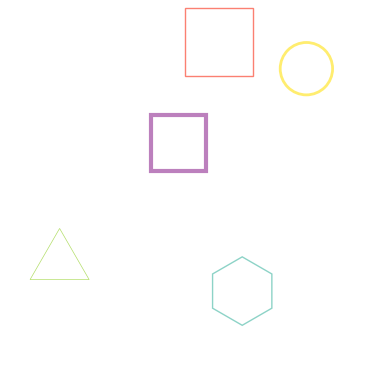[{"shape": "hexagon", "thickness": 1, "radius": 0.44, "center": [0.629, 0.244]}, {"shape": "square", "thickness": 1, "radius": 0.44, "center": [0.57, 0.89]}, {"shape": "triangle", "thickness": 0.5, "radius": 0.44, "center": [0.155, 0.318]}, {"shape": "square", "thickness": 3, "radius": 0.36, "center": [0.463, 0.628]}, {"shape": "circle", "thickness": 2, "radius": 0.34, "center": [0.796, 0.822]}]